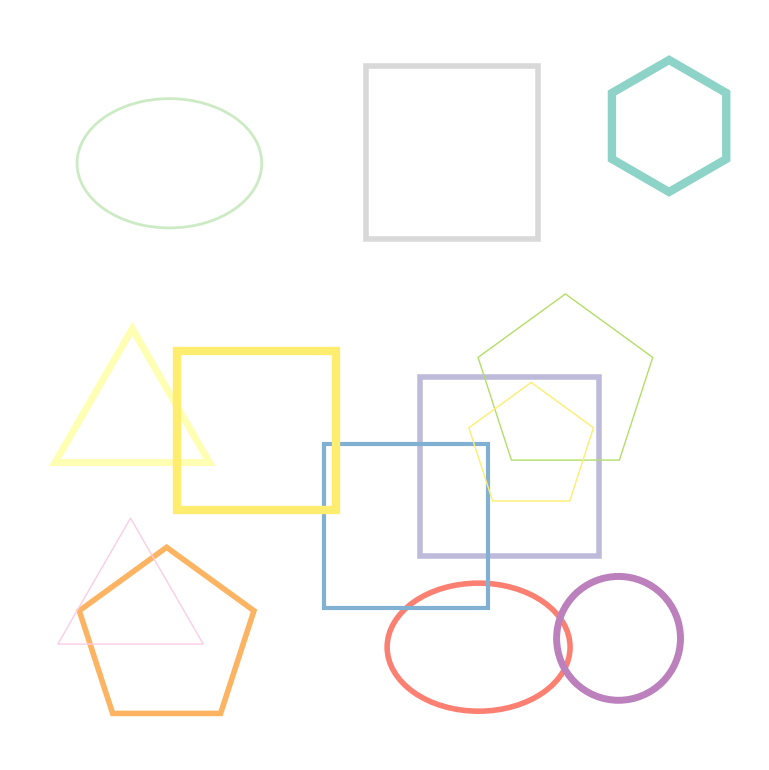[{"shape": "hexagon", "thickness": 3, "radius": 0.43, "center": [0.869, 0.836]}, {"shape": "triangle", "thickness": 2.5, "radius": 0.58, "center": [0.172, 0.457]}, {"shape": "square", "thickness": 2, "radius": 0.58, "center": [0.662, 0.394]}, {"shape": "oval", "thickness": 2, "radius": 0.59, "center": [0.622, 0.16]}, {"shape": "square", "thickness": 1.5, "radius": 0.53, "center": [0.527, 0.317]}, {"shape": "pentagon", "thickness": 2, "radius": 0.6, "center": [0.216, 0.17]}, {"shape": "pentagon", "thickness": 0.5, "radius": 0.6, "center": [0.734, 0.499]}, {"shape": "triangle", "thickness": 0.5, "radius": 0.55, "center": [0.169, 0.218]}, {"shape": "square", "thickness": 2, "radius": 0.56, "center": [0.587, 0.802]}, {"shape": "circle", "thickness": 2.5, "radius": 0.4, "center": [0.803, 0.171]}, {"shape": "oval", "thickness": 1, "radius": 0.6, "center": [0.22, 0.788]}, {"shape": "square", "thickness": 3, "radius": 0.51, "center": [0.333, 0.441]}, {"shape": "pentagon", "thickness": 0.5, "radius": 0.43, "center": [0.69, 0.418]}]